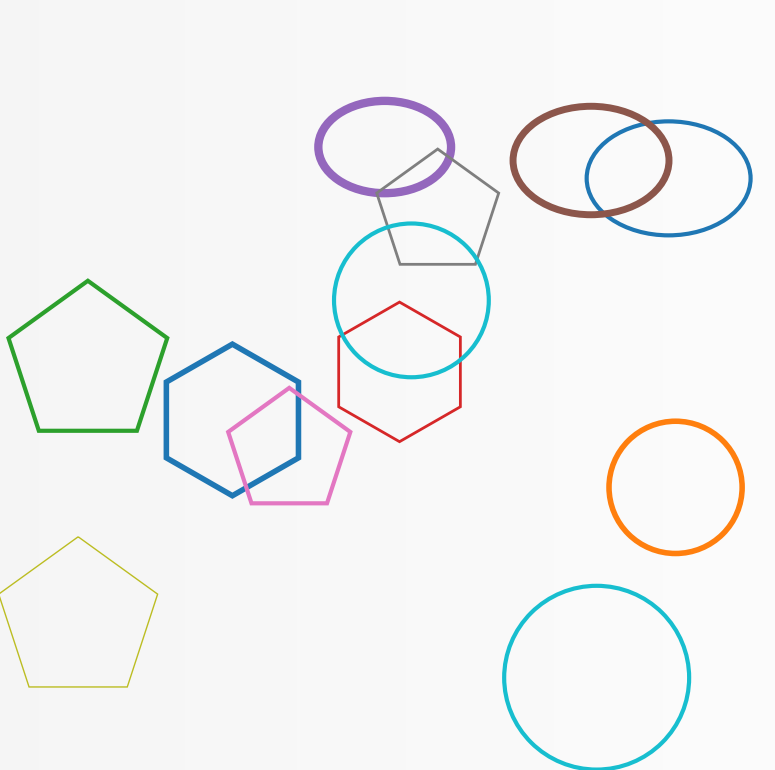[{"shape": "hexagon", "thickness": 2, "radius": 0.49, "center": [0.3, 0.455]}, {"shape": "oval", "thickness": 1.5, "radius": 0.53, "center": [0.863, 0.768]}, {"shape": "circle", "thickness": 2, "radius": 0.43, "center": [0.872, 0.367]}, {"shape": "pentagon", "thickness": 1.5, "radius": 0.54, "center": [0.113, 0.528]}, {"shape": "hexagon", "thickness": 1, "radius": 0.45, "center": [0.516, 0.517]}, {"shape": "oval", "thickness": 3, "radius": 0.43, "center": [0.496, 0.809]}, {"shape": "oval", "thickness": 2.5, "radius": 0.5, "center": [0.763, 0.792]}, {"shape": "pentagon", "thickness": 1.5, "radius": 0.41, "center": [0.373, 0.413]}, {"shape": "pentagon", "thickness": 1, "radius": 0.41, "center": [0.565, 0.724]}, {"shape": "pentagon", "thickness": 0.5, "radius": 0.54, "center": [0.101, 0.195]}, {"shape": "circle", "thickness": 1.5, "radius": 0.5, "center": [0.531, 0.61]}, {"shape": "circle", "thickness": 1.5, "radius": 0.6, "center": [0.77, 0.12]}]